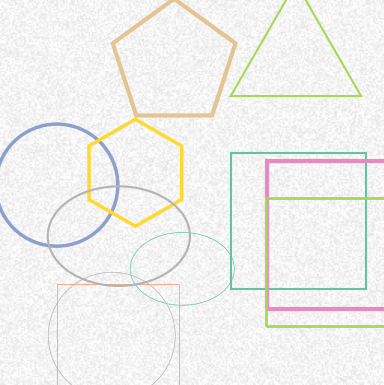[{"shape": "oval", "thickness": 0.5, "radius": 0.68, "center": [0.473, 0.302]}, {"shape": "square", "thickness": 1.5, "radius": 0.88, "center": [0.776, 0.426]}, {"shape": "square", "thickness": 0.5, "radius": 0.79, "center": [0.306, 0.105]}, {"shape": "circle", "thickness": 2.5, "radius": 0.79, "center": [0.147, 0.519]}, {"shape": "square", "thickness": 3, "radius": 0.96, "center": [0.886, 0.39]}, {"shape": "triangle", "thickness": 1.5, "radius": 0.98, "center": [0.769, 0.848]}, {"shape": "square", "thickness": 2, "radius": 0.83, "center": [0.857, 0.319]}, {"shape": "hexagon", "thickness": 2.5, "radius": 0.69, "center": [0.352, 0.551]}, {"shape": "pentagon", "thickness": 3, "radius": 0.84, "center": [0.452, 0.836]}, {"shape": "circle", "thickness": 0.5, "radius": 0.82, "center": [0.29, 0.128]}, {"shape": "oval", "thickness": 1.5, "radius": 0.92, "center": [0.309, 0.387]}]